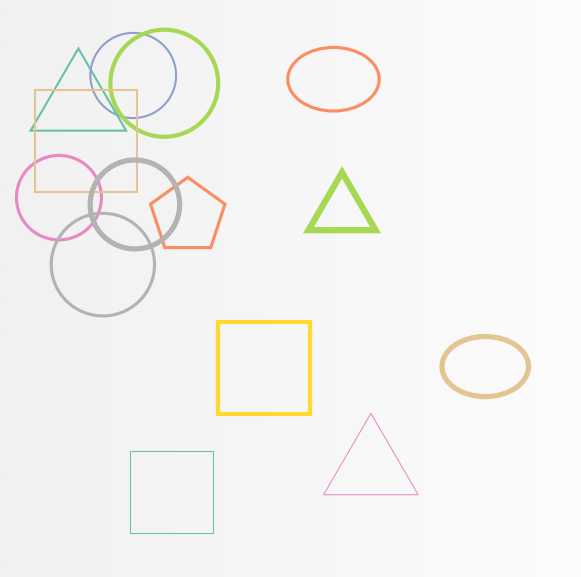[{"shape": "square", "thickness": 0.5, "radius": 0.36, "center": [0.295, 0.147]}, {"shape": "triangle", "thickness": 1, "radius": 0.47, "center": [0.135, 0.82]}, {"shape": "pentagon", "thickness": 1.5, "radius": 0.34, "center": [0.323, 0.625]}, {"shape": "oval", "thickness": 1.5, "radius": 0.39, "center": [0.574, 0.862]}, {"shape": "circle", "thickness": 1, "radius": 0.37, "center": [0.229, 0.868]}, {"shape": "circle", "thickness": 1.5, "radius": 0.37, "center": [0.101, 0.657]}, {"shape": "triangle", "thickness": 0.5, "radius": 0.47, "center": [0.638, 0.189]}, {"shape": "circle", "thickness": 2, "radius": 0.46, "center": [0.283, 0.855]}, {"shape": "triangle", "thickness": 3, "radius": 0.33, "center": [0.588, 0.634]}, {"shape": "square", "thickness": 2, "radius": 0.4, "center": [0.454, 0.362]}, {"shape": "square", "thickness": 1, "radius": 0.44, "center": [0.147, 0.755]}, {"shape": "oval", "thickness": 2.5, "radius": 0.37, "center": [0.835, 0.364]}, {"shape": "circle", "thickness": 2.5, "radius": 0.38, "center": [0.232, 0.645]}, {"shape": "circle", "thickness": 1.5, "radius": 0.44, "center": [0.177, 0.541]}]